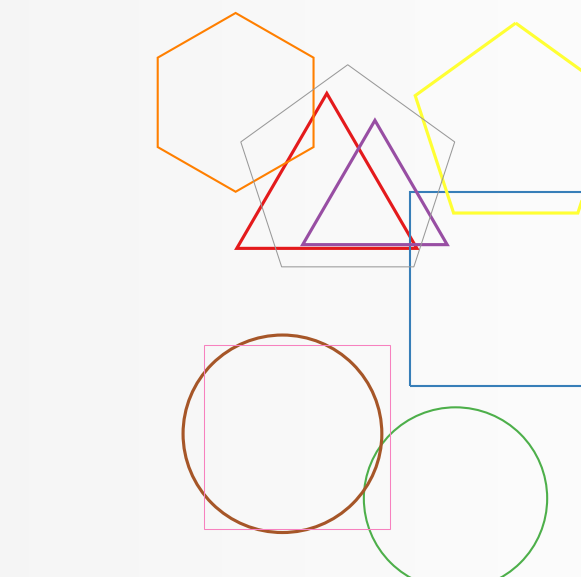[{"shape": "triangle", "thickness": 1.5, "radius": 0.89, "center": [0.562, 0.658]}, {"shape": "square", "thickness": 1, "radius": 0.84, "center": [0.874, 0.498]}, {"shape": "circle", "thickness": 1, "radius": 0.79, "center": [0.784, 0.136]}, {"shape": "triangle", "thickness": 1.5, "radius": 0.72, "center": [0.645, 0.647]}, {"shape": "hexagon", "thickness": 1, "radius": 0.77, "center": [0.405, 0.822]}, {"shape": "pentagon", "thickness": 1.5, "radius": 0.91, "center": [0.887, 0.777]}, {"shape": "circle", "thickness": 1.5, "radius": 0.85, "center": [0.486, 0.248]}, {"shape": "square", "thickness": 0.5, "radius": 0.8, "center": [0.511, 0.242]}, {"shape": "pentagon", "thickness": 0.5, "radius": 0.97, "center": [0.598, 0.694]}]